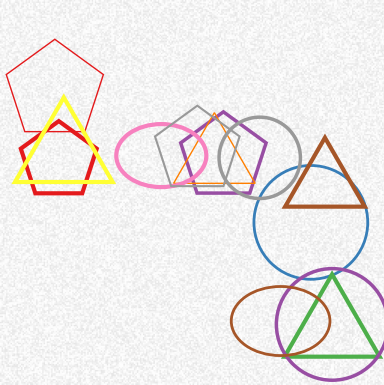[{"shape": "pentagon", "thickness": 1, "radius": 0.66, "center": [0.142, 0.765]}, {"shape": "pentagon", "thickness": 3, "radius": 0.52, "center": [0.153, 0.582]}, {"shape": "circle", "thickness": 2, "radius": 0.74, "center": [0.807, 0.422]}, {"shape": "triangle", "thickness": 3, "radius": 0.71, "center": [0.863, 0.145]}, {"shape": "pentagon", "thickness": 2.5, "radius": 0.58, "center": [0.58, 0.593]}, {"shape": "circle", "thickness": 2.5, "radius": 0.72, "center": [0.863, 0.157]}, {"shape": "triangle", "thickness": 1, "radius": 0.61, "center": [0.557, 0.585]}, {"shape": "triangle", "thickness": 3, "radius": 0.73, "center": [0.166, 0.6]}, {"shape": "oval", "thickness": 2, "radius": 0.64, "center": [0.729, 0.166]}, {"shape": "triangle", "thickness": 3, "radius": 0.6, "center": [0.844, 0.523]}, {"shape": "oval", "thickness": 3, "radius": 0.58, "center": [0.419, 0.596]}, {"shape": "circle", "thickness": 2.5, "radius": 0.53, "center": [0.675, 0.59]}, {"shape": "pentagon", "thickness": 1.5, "radius": 0.58, "center": [0.512, 0.61]}]